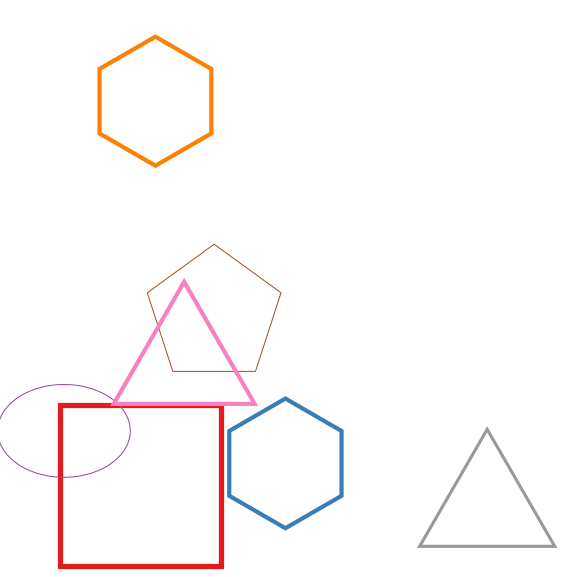[{"shape": "square", "thickness": 2.5, "radius": 0.7, "center": [0.244, 0.158]}, {"shape": "hexagon", "thickness": 2, "radius": 0.56, "center": [0.494, 0.197]}, {"shape": "oval", "thickness": 0.5, "radius": 0.57, "center": [0.111, 0.253]}, {"shape": "hexagon", "thickness": 2, "radius": 0.56, "center": [0.269, 0.824]}, {"shape": "pentagon", "thickness": 0.5, "radius": 0.61, "center": [0.371, 0.454]}, {"shape": "triangle", "thickness": 2, "radius": 0.7, "center": [0.319, 0.37]}, {"shape": "triangle", "thickness": 1.5, "radius": 0.68, "center": [0.844, 0.121]}]